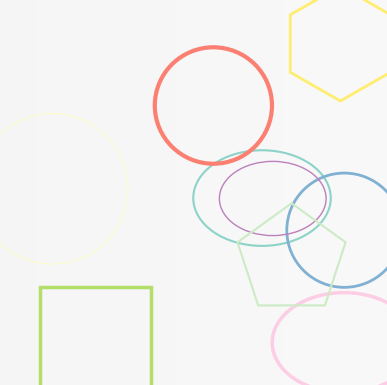[{"shape": "oval", "thickness": 1.5, "radius": 0.89, "center": [0.676, 0.486]}, {"shape": "circle", "thickness": 0.5, "radius": 0.98, "center": [0.135, 0.51]}, {"shape": "circle", "thickness": 3, "radius": 0.76, "center": [0.551, 0.726]}, {"shape": "circle", "thickness": 2, "radius": 0.74, "center": [0.889, 0.402]}, {"shape": "square", "thickness": 2.5, "radius": 0.72, "center": [0.247, 0.111]}, {"shape": "oval", "thickness": 2.5, "radius": 0.93, "center": [0.888, 0.11]}, {"shape": "oval", "thickness": 1, "radius": 0.69, "center": [0.704, 0.484]}, {"shape": "pentagon", "thickness": 1.5, "radius": 0.73, "center": [0.752, 0.325]}, {"shape": "hexagon", "thickness": 2, "radius": 0.75, "center": [0.878, 0.887]}]